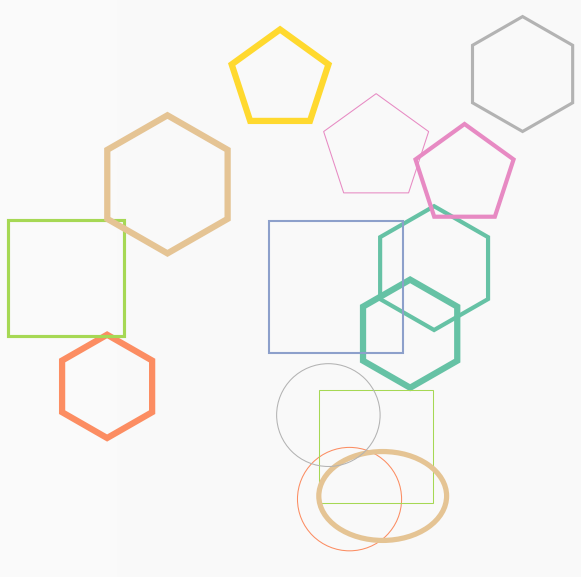[{"shape": "hexagon", "thickness": 3, "radius": 0.47, "center": [0.706, 0.421]}, {"shape": "hexagon", "thickness": 2, "radius": 0.54, "center": [0.747, 0.535]}, {"shape": "hexagon", "thickness": 3, "radius": 0.45, "center": [0.184, 0.33]}, {"shape": "circle", "thickness": 0.5, "radius": 0.45, "center": [0.601, 0.135]}, {"shape": "square", "thickness": 1, "radius": 0.57, "center": [0.578, 0.503]}, {"shape": "pentagon", "thickness": 2, "radius": 0.44, "center": [0.799, 0.696]}, {"shape": "pentagon", "thickness": 0.5, "radius": 0.47, "center": [0.647, 0.742]}, {"shape": "square", "thickness": 1.5, "radius": 0.5, "center": [0.114, 0.518]}, {"shape": "square", "thickness": 0.5, "radius": 0.49, "center": [0.647, 0.226]}, {"shape": "pentagon", "thickness": 3, "radius": 0.44, "center": [0.482, 0.861]}, {"shape": "oval", "thickness": 2.5, "radius": 0.55, "center": [0.658, 0.14]}, {"shape": "hexagon", "thickness": 3, "radius": 0.6, "center": [0.288, 0.68]}, {"shape": "hexagon", "thickness": 1.5, "radius": 0.5, "center": [0.899, 0.871]}, {"shape": "circle", "thickness": 0.5, "radius": 0.45, "center": [0.565, 0.28]}]